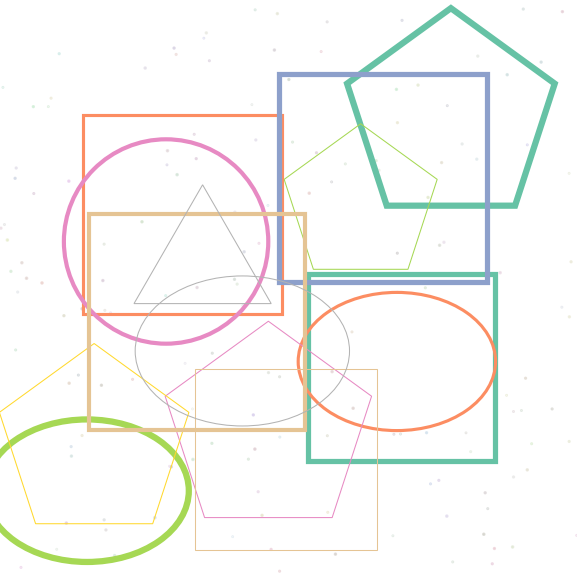[{"shape": "square", "thickness": 2.5, "radius": 0.81, "center": [0.695, 0.362]}, {"shape": "pentagon", "thickness": 3, "radius": 0.95, "center": [0.781, 0.796]}, {"shape": "oval", "thickness": 1.5, "radius": 0.85, "center": [0.687, 0.373]}, {"shape": "square", "thickness": 1.5, "radius": 0.86, "center": [0.316, 0.628]}, {"shape": "square", "thickness": 2.5, "radius": 0.9, "center": [0.663, 0.691]}, {"shape": "pentagon", "thickness": 0.5, "radius": 0.94, "center": [0.465, 0.255]}, {"shape": "circle", "thickness": 2, "radius": 0.88, "center": [0.288, 0.581]}, {"shape": "oval", "thickness": 3, "radius": 0.88, "center": [0.151, 0.149]}, {"shape": "pentagon", "thickness": 0.5, "radius": 0.7, "center": [0.625, 0.645]}, {"shape": "pentagon", "thickness": 0.5, "radius": 0.86, "center": [0.163, 0.232]}, {"shape": "square", "thickness": 0.5, "radius": 0.79, "center": [0.495, 0.203]}, {"shape": "square", "thickness": 2, "radius": 0.94, "center": [0.341, 0.442]}, {"shape": "oval", "thickness": 0.5, "radius": 0.93, "center": [0.42, 0.391]}, {"shape": "triangle", "thickness": 0.5, "radius": 0.69, "center": [0.351, 0.542]}]